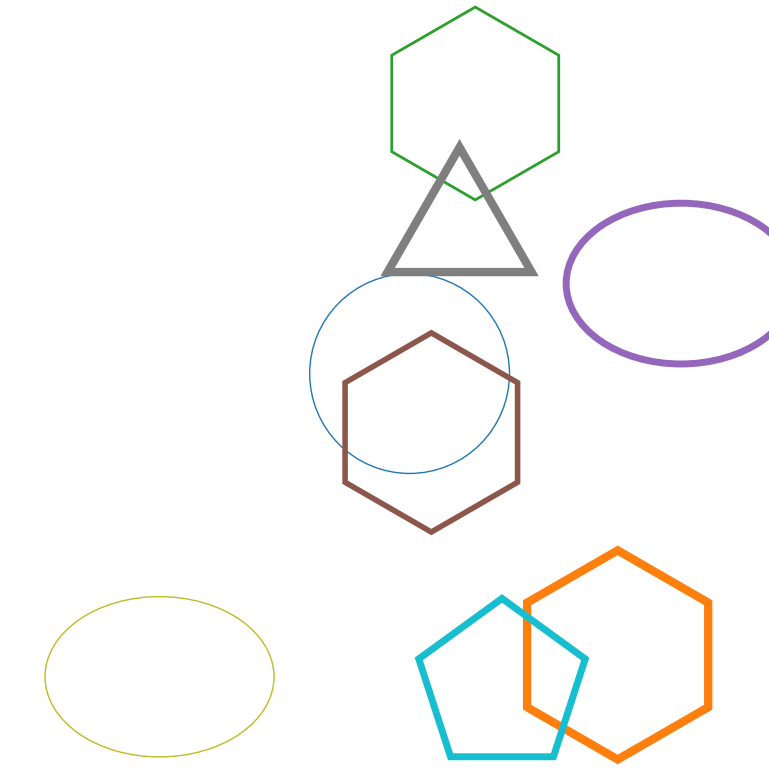[{"shape": "circle", "thickness": 0.5, "radius": 0.65, "center": [0.532, 0.515]}, {"shape": "hexagon", "thickness": 3, "radius": 0.68, "center": [0.802, 0.149]}, {"shape": "hexagon", "thickness": 1, "radius": 0.63, "center": [0.617, 0.866]}, {"shape": "oval", "thickness": 2.5, "radius": 0.75, "center": [0.884, 0.632]}, {"shape": "hexagon", "thickness": 2, "radius": 0.65, "center": [0.56, 0.438]}, {"shape": "triangle", "thickness": 3, "radius": 0.54, "center": [0.597, 0.701]}, {"shape": "oval", "thickness": 0.5, "radius": 0.74, "center": [0.207, 0.121]}, {"shape": "pentagon", "thickness": 2.5, "radius": 0.57, "center": [0.652, 0.109]}]